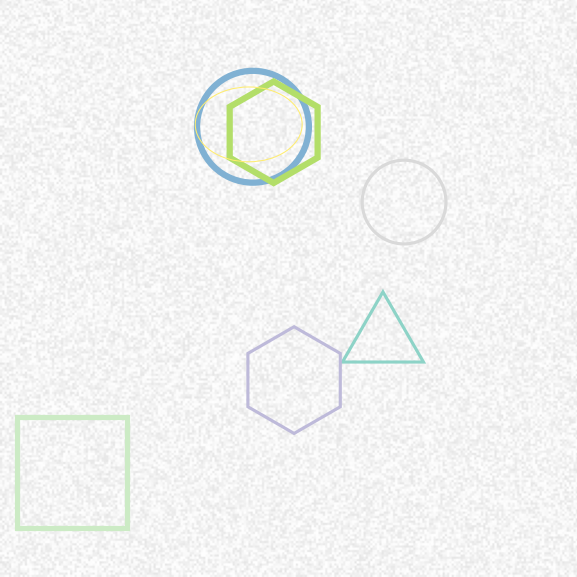[{"shape": "triangle", "thickness": 1.5, "radius": 0.4, "center": [0.663, 0.413]}, {"shape": "hexagon", "thickness": 1.5, "radius": 0.46, "center": [0.509, 0.341]}, {"shape": "circle", "thickness": 3, "radius": 0.48, "center": [0.438, 0.78]}, {"shape": "hexagon", "thickness": 3, "radius": 0.44, "center": [0.474, 0.77]}, {"shape": "circle", "thickness": 1.5, "radius": 0.36, "center": [0.7, 0.649]}, {"shape": "square", "thickness": 2.5, "radius": 0.48, "center": [0.124, 0.181]}, {"shape": "oval", "thickness": 0.5, "radius": 0.46, "center": [0.431, 0.784]}]